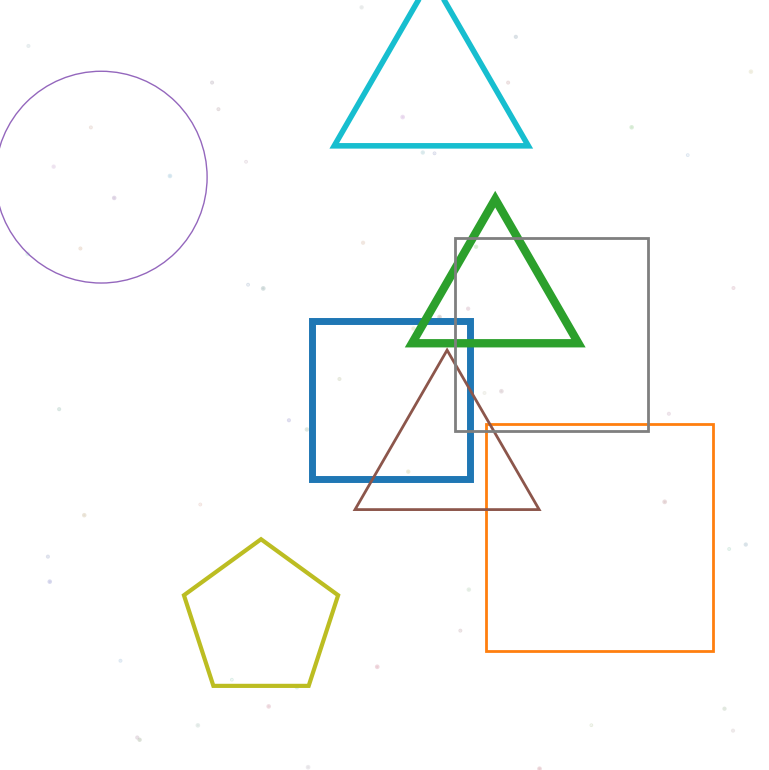[{"shape": "square", "thickness": 2.5, "radius": 0.51, "center": [0.507, 0.481]}, {"shape": "square", "thickness": 1, "radius": 0.74, "center": [0.778, 0.302]}, {"shape": "triangle", "thickness": 3, "radius": 0.62, "center": [0.643, 0.617]}, {"shape": "circle", "thickness": 0.5, "radius": 0.69, "center": [0.131, 0.77]}, {"shape": "triangle", "thickness": 1, "radius": 0.69, "center": [0.581, 0.407]}, {"shape": "square", "thickness": 1, "radius": 0.63, "center": [0.716, 0.565]}, {"shape": "pentagon", "thickness": 1.5, "radius": 0.53, "center": [0.339, 0.194]}, {"shape": "triangle", "thickness": 2, "radius": 0.73, "center": [0.56, 0.883]}]